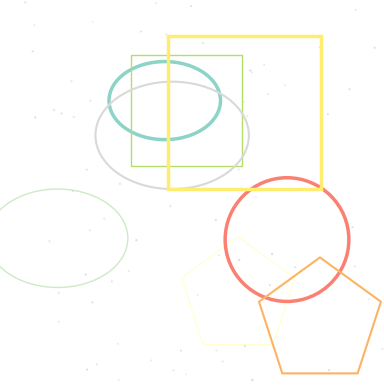[{"shape": "oval", "thickness": 2.5, "radius": 0.72, "center": [0.428, 0.739]}, {"shape": "pentagon", "thickness": 0.5, "radius": 0.77, "center": [0.618, 0.231]}, {"shape": "circle", "thickness": 2.5, "radius": 0.8, "center": [0.745, 0.378]}, {"shape": "pentagon", "thickness": 1.5, "radius": 0.83, "center": [0.831, 0.165]}, {"shape": "square", "thickness": 1, "radius": 0.72, "center": [0.484, 0.713]}, {"shape": "oval", "thickness": 1.5, "radius": 1.0, "center": [0.447, 0.648]}, {"shape": "oval", "thickness": 1, "radius": 0.91, "center": [0.149, 0.381]}, {"shape": "square", "thickness": 2.5, "radius": 0.99, "center": [0.636, 0.708]}]